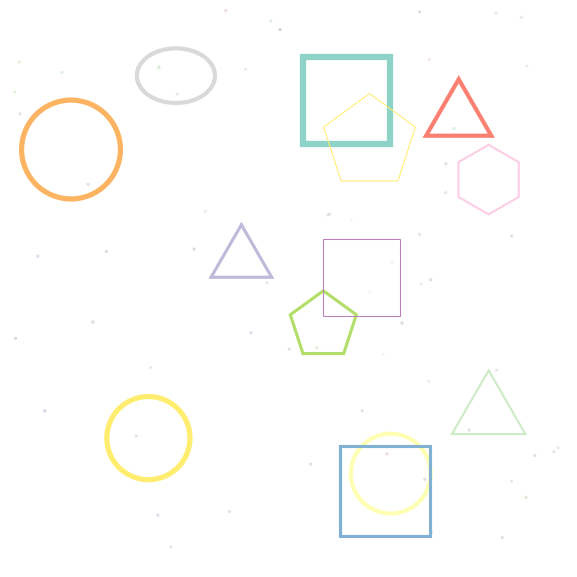[{"shape": "square", "thickness": 3, "radius": 0.38, "center": [0.6, 0.825]}, {"shape": "circle", "thickness": 2, "radius": 0.35, "center": [0.677, 0.179]}, {"shape": "triangle", "thickness": 1.5, "radius": 0.3, "center": [0.418, 0.549]}, {"shape": "triangle", "thickness": 2, "radius": 0.33, "center": [0.794, 0.797]}, {"shape": "square", "thickness": 1.5, "radius": 0.39, "center": [0.667, 0.148]}, {"shape": "circle", "thickness": 2.5, "radius": 0.43, "center": [0.123, 0.74]}, {"shape": "pentagon", "thickness": 1.5, "radius": 0.3, "center": [0.56, 0.436]}, {"shape": "hexagon", "thickness": 1, "radius": 0.3, "center": [0.846, 0.688]}, {"shape": "oval", "thickness": 2, "radius": 0.34, "center": [0.305, 0.868]}, {"shape": "square", "thickness": 0.5, "radius": 0.33, "center": [0.626, 0.518]}, {"shape": "triangle", "thickness": 1, "radius": 0.37, "center": [0.846, 0.284]}, {"shape": "pentagon", "thickness": 0.5, "radius": 0.42, "center": [0.64, 0.753]}, {"shape": "circle", "thickness": 2.5, "radius": 0.36, "center": [0.257, 0.24]}]